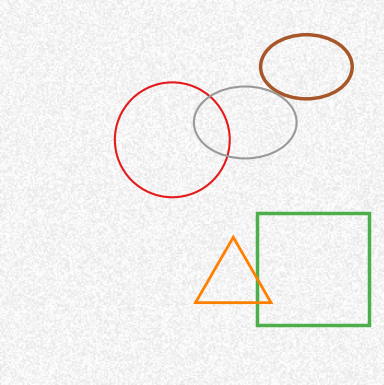[{"shape": "circle", "thickness": 1.5, "radius": 0.75, "center": [0.448, 0.637]}, {"shape": "square", "thickness": 2.5, "radius": 0.73, "center": [0.813, 0.302]}, {"shape": "triangle", "thickness": 2, "radius": 0.57, "center": [0.606, 0.27]}, {"shape": "oval", "thickness": 2.5, "radius": 0.59, "center": [0.796, 0.827]}, {"shape": "oval", "thickness": 1.5, "radius": 0.67, "center": [0.637, 0.682]}]